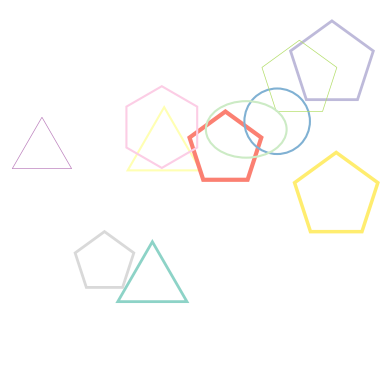[{"shape": "triangle", "thickness": 2, "radius": 0.52, "center": [0.396, 0.268]}, {"shape": "triangle", "thickness": 1.5, "radius": 0.55, "center": [0.426, 0.612]}, {"shape": "pentagon", "thickness": 2, "radius": 0.57, "center": [0.862, 0.833]}, {"shape": "pentagon", "thickness": 3, "radius": 0.49, "center": [0.586, 0.612]}, {"shape": "circle", "thickness": 1.5, "radius": 0.43, "center": [0.72, 0.685]}, {"shape": "pentagon", "thickness": 0.5, "radius": 0.51, "center": [0.778, 0.793]}, {"shape": "hexagon", "thickness": 1.5, "radius": 0.53, "center": [0.42, 0.67]}, {"shape": "pentagon", "thickness": 2, "radius": 0.4, "center": [0.271, 0.318]}, {"shape": "triangle", "thickness": 0.5, "radius": 0.44, "center": [0.109, 0.606]}, {"shape": "oval", "thickness": 1.5, "radius": 0.52, "center": [0.64, 0.664]}, {"shape": "pentagon", "thickness": 2.5, "radius": 0.57, "center": [0.873, 0.49]}]